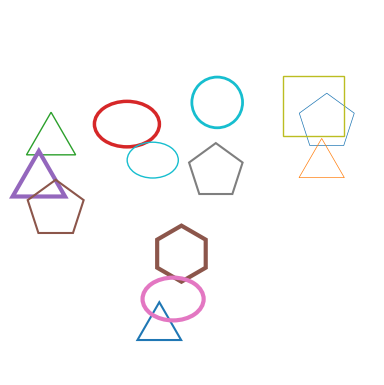[{"shape": "triangle", "thickness": 1.5, "radius": 0.33, "center": [0.414, 0.15]}, {"shape": "pentagon", "thickness": 0.5, "radius": 0.38, "center": [0.849, 0.683]}, {"shape": "triangle", "thickness": 0.5, "radius": 0.34, "center": [0.836, 0.573]}, {"shape": "triangle", "thickness": 1, "radius": 0.37, "center": [0.133, 0.635]}, {"shape": "oval", "thickness": 2.5, "radius": 0.42, "center": [0.33, 0.678]}, {"shape": "triangle", "thickness": 3, "radius": 0.39, "center": [0.101, 0.529]}, {"shape": "pentagon", "thickness": 1.5, "radius": 0.38, "center": [0.145, 0.457]}, {"shape": "hexagon", "thickness": 3, "radius": 0.36, "center": [0.471, 0.341]}, {"shape": "oval", "thickness": 3, "radius": 0.4, "center": [0.45, 0.223]}, {"shape": "pentagon", "thickness": 1.5, "radius": 0.37, "center": [0.561, 0.555]}, {"shape": "square", "thickness": 1, "radius": 0.4, "center": [0.815, 0.725]}, {"shape": "circle", "thickness": 2, "radius": 0.33, "center": [0.564, 0.734]}, {"shape": "oval", "thickness": 1, "radius": 0.33, "center": [0.397, 0.584]}]